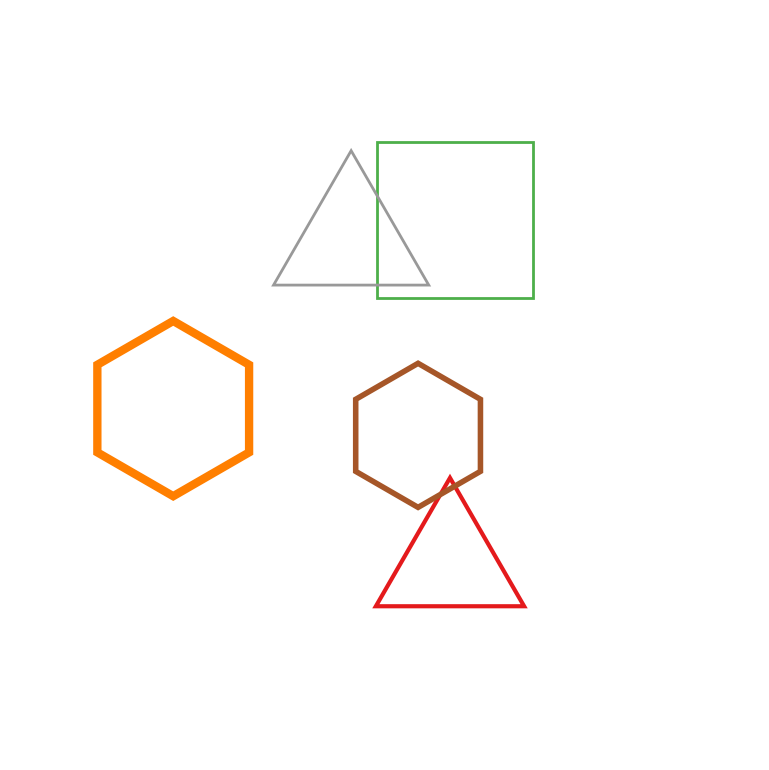[{"shape": "triangle", "thickness": 1.5, "radius": 0.56, "center": [0.584, 0.268]}, {"shape": "square", "thickness": 1, "radius": 0.51, "center": [0.591, 0.714]}, {"shape": "hexagon", "thickness": 3, "radius": 0.57, "center": [0.225, 0.469]}, {"shape": "hexagon", "thickness": 2, "radius": 0.47, "center": [0.543, 0.435]}, {"shape": "triangle", "thickness": 1, "radius": 0.58, "center": [0.456, 0.688]}]